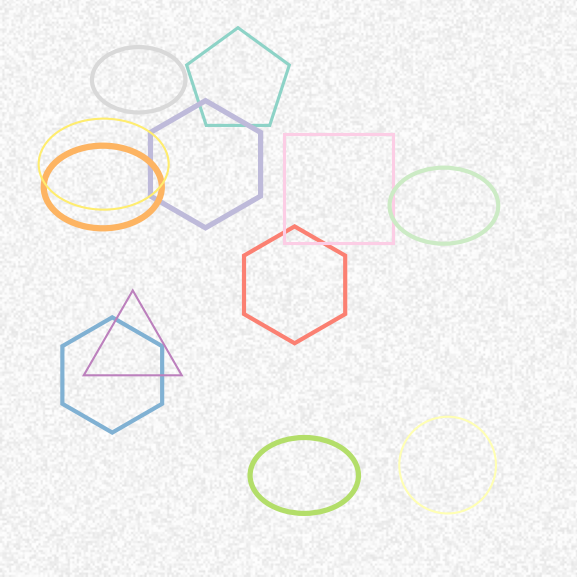[{"shape": "pentagon", "thickness": 1.5, "radius": 0.47, "center": [0.412, 0.858]}, {"shape": "circle", "thickness": 1, "radius": 0.42, "center": [0.775, 0.194]}, {"shape": "hexagon", "thickness": 2.5, "radius": 0.55, "center": [0.356, 0.715]}, {"shape": "hexagon", "thickness": 2, "radius": 0.51, "center": [0.51, 0.506]}, {"shape": "hexagon", "thickness": 2, "radius": 0.5, "center": [0.194, 0.35]}, {"shape": "oval", "thickness": 3, "radius": 0.51, "center": [0.178, 0.675]}, {"shape": "oval", "thickness": 2.5, "radius": 0.47, "center": [0.527, 0.176]}, {"shape": "square", "thickness": 1.5, "radius": 0.47, "center": [0.586, 0.673]}, {"shape": "oval", "thickness": 2, "radius": 0.4, "center": [0.24, 0.861]}, {"shape": "triangle", "thickness": 1, "radius": 0.49, "center": [0.23, 0.398]}, {"shape": "oval", "thickness": 2, "radius": 0.47, "center": [0.769, 0.643]}, {"shape": "oval", "thickness": 1, "radius": 0.56, "center": [0.18, 0.715]}]